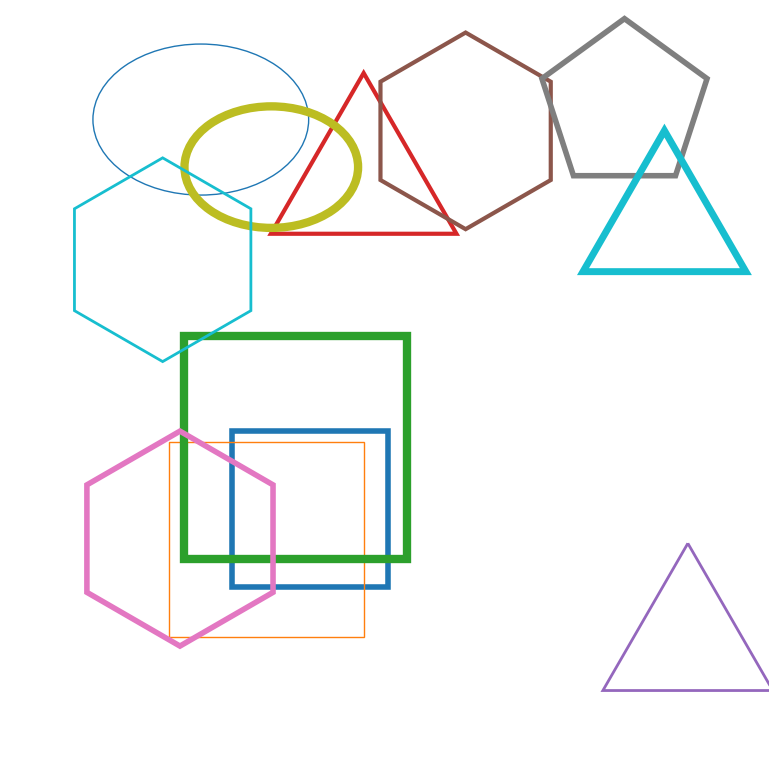[{"shape": "square", "thickness": 2, "radius": 0.51, "center": [0.402, 0.339]}, {"shape": "oval", "thickness": 0.5, "radius": 0.7, "center": [0.261, 0.845]}, {"shape": "square", "thickness": 0.5, "radius": 0.63, "center": [0.346, 0.299]}, {"shape": "square", "thickness": 3, "radius": 0.72, "center": [0.384, 0.419]}, {"shape": "triangle", "thickness": 1.5, "radius": 0.7, "center": [0.472, 0.766]}, {"shape": "triangle", "thickness": 1, "radius": 0.64, "center": [0.893, 0.167]}, {"shape": "hexagon", "thickness": 1.5, "radius": 0.64, "center": [0.605, 0.83]}, {"shape": "hexagon", "thickness": 2, "radius": 0.7, "center": [0.234, 0.301]}, {"shape": "pentagon", "thickness": 2, "radius": 0.56, "center": [0.811, 0.863]}, {"shape": "oval", "thickness": 3, "radius": 0.56, "center": [0.352, 0.783]}, {"shape": "triangle", "thickness": 2.5, "radius": 0.61, "center": [0.863, 0.708]}, {"shape": "hexagon", "thickness": 1, "radius": 0.66, "center": [0.211, 0.663]}]